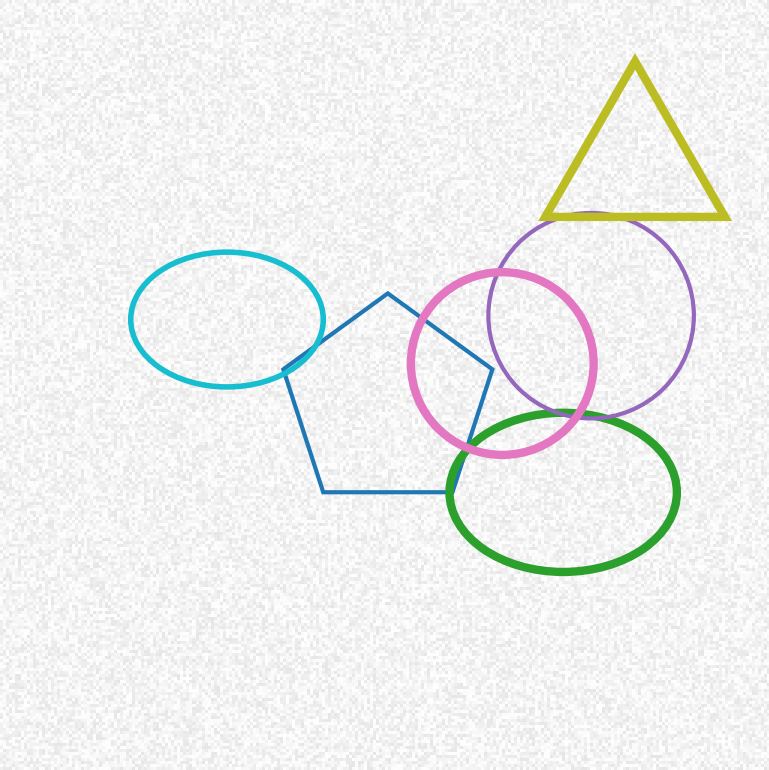[{"shape": "pentagon", "thickness": 1.5, "radius": 0.71, "center": [0.504, 0.476]}, {"shape": "oval", "thickness": 3, "radius": 0.74, "center": [0.731, 0.361]}, {"shape": "circle", "thickness": 1.5, "radius": 0.67, "center": [0.768, 0.59]}, {"shape": "circle", "thickness": 3, "radius": 0.59, "center": [0.652, 0.528]}, {"shape": "triangle", "thickness": 3, "radius": 0.67, "center": [0.825, 0.786]}, {"shape": "oval", "thickness": 2, "radius": 0.63, "center": [0.295, 0.585]}]